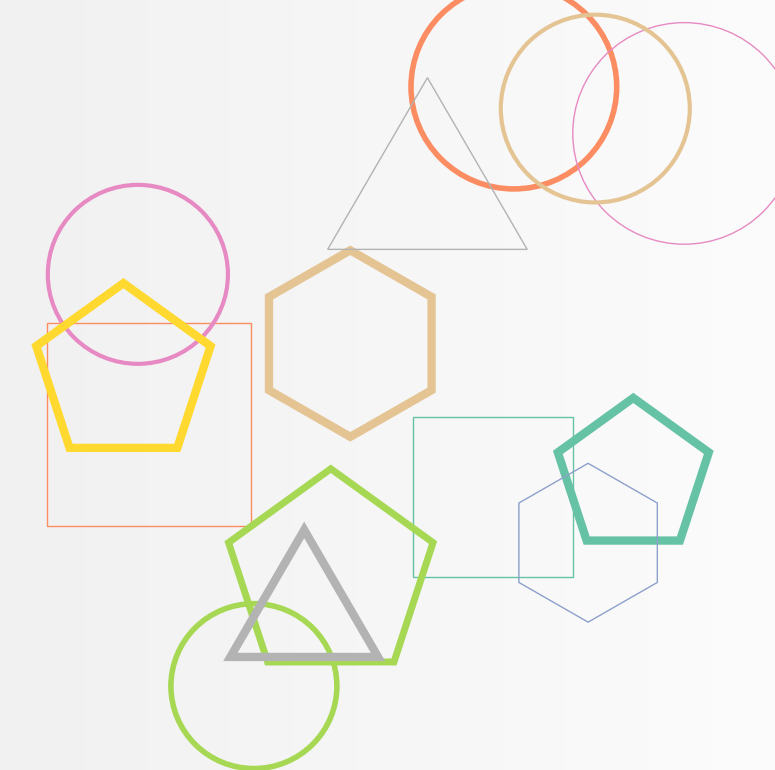[{"shape": "pentagon", "thickness": 3, "radius": 0.51, "center": [0.817, 0.381]}, {"shape": "square", "thickness": 0.5, "radius": 0.52, "center": [0.636, 0.355]}, {"shape": "circle", "thickness": 2, "radius": 0.66, "center": [0.663, 0.887]}, {"shape": "square", "thickness": 0.5, "radius": 0.66, "center": [0.193, 0.449]}, {"shape": "hexagon", "thickness": 0.5, "radius": 0.52, "center": [0.759, 0.295]}, {"shape": "circle", "thickness": 1.5, "radius": 0.58, "center": [0.178, 0.644]}, {"shape": "circle", "thickness": 0.5, "radius": 0.72, "center": [0.883, 0.827]}, {"shape": "circle", "thickness": 2, "radius": 0.54, "center": [0.328, 0.109]}, {"shape": "pentagon", "thickness": 2.5, "radius": 0.69, "center": [0.427, 0.252]}, {"shape": "pentagon", "thickness": 3, "radius": 0.59, "center": [0.159, 0.514]}, {"shape": "hexagon", "thickness": 3, "radius": 0.61, "center": [0.452, 0.554]}, {"shape": "circle", "thickness": 1.5, "radius": 0.61, "center": [0.768, 0.859]}, {"shape": "triangle", "thickness": 3, "radius": 0.55, "center": [0.393, 0.202]}, {"shape": "triangle", "thickness": 0.5, "radius": 0.74, "center": [0.552, 0.75]}]